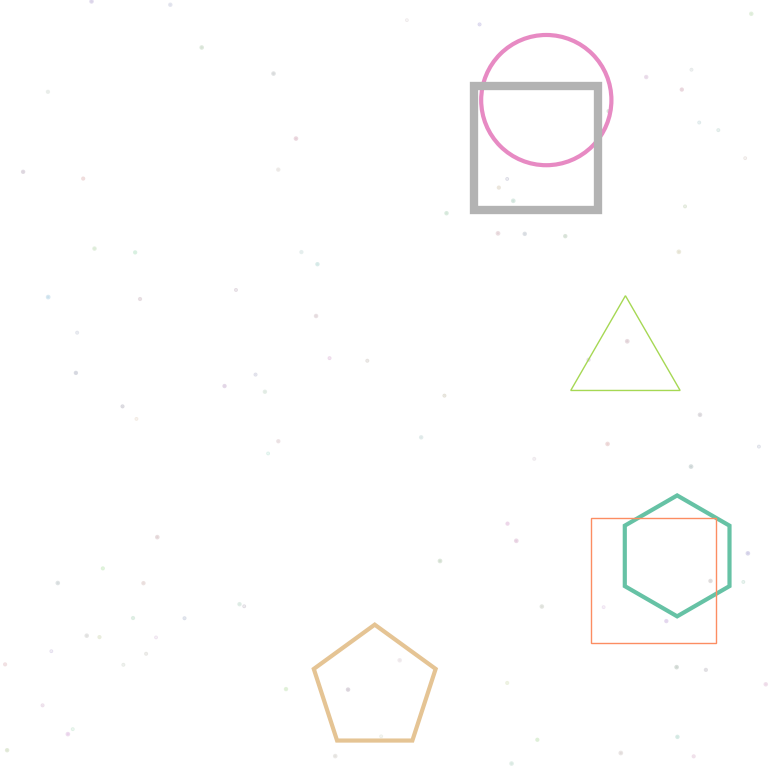[{"shape": "hexagon", "thickness": 1.5, "radius": 0.39, "center": [0.879, 0.278]}, {"shape": "square", "thickness": 0.5, "radius": 0.41, "center": [0.849, 0.246]}, {"shape": "circle", "thickness": 1.5, "radius": 0.42, "center": [0.709, 0.87]}, {"shape": "triangle", "thickness": 0.5, "radius": 0.41, "center": [0.812, 0.534]}, {"shape": "pentagon", "thickness": 1.5, "radius": 0.42, "center": [0.487, 0.106]}, {"shape": "square", "thickness": 3, "radius": 0.4, "center": [0.696, 0.808]}]